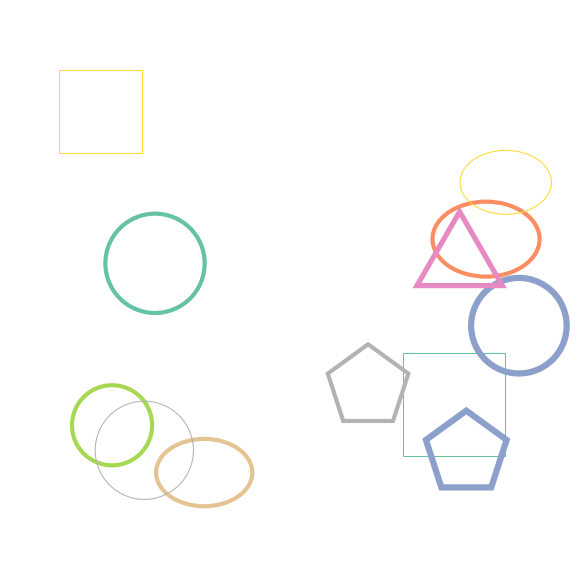[{"shape": "square", "thickness": 0.5, "radius": 0.44, "center": [0.786, 0.299]}, {"shape": "circle", "thickness": 2, "radius": 0.43, "center": [0.268, 0.543]}, {"shape": "oval", "thickness": 2, "radius": 0.46, "center": [0.842, 0.585]}, {"shape": "circle", "thickness": 3, "radius": 0.41, "center": [0.899, 0.435]}, {"shape": "pentagon", "thickness": 3, "radius": 0.37, "center": [0.807, 0.215]}, {"shape": "triangle", "thickness": 2.5, "radius": 0.43, "center": [0.796, 0.547]}, {"shape": "circle", "thickness": 2, "radius": 0.35, "center": [0.194, 0.263]}, {"shape": "oval", "thickness": 0.5, "radius": 0.4, "center": [0.876, 0.683]}, {"shape": "square", "thickness": 0.5, "radius": 0.36, "center": [0.174, 0.806]}, {"shape": "oval", "thickness": 2, "radius": 0.42, "center": [0.354, 0.181]}, {"shape": "pentagon", "thickness": 2, "radius": 0.37, "center": [0.637, 0.33]}, {"shape": "circle", "thickness": 0.5, "radius": 0.43, "center": [0.25, 0.219]}]